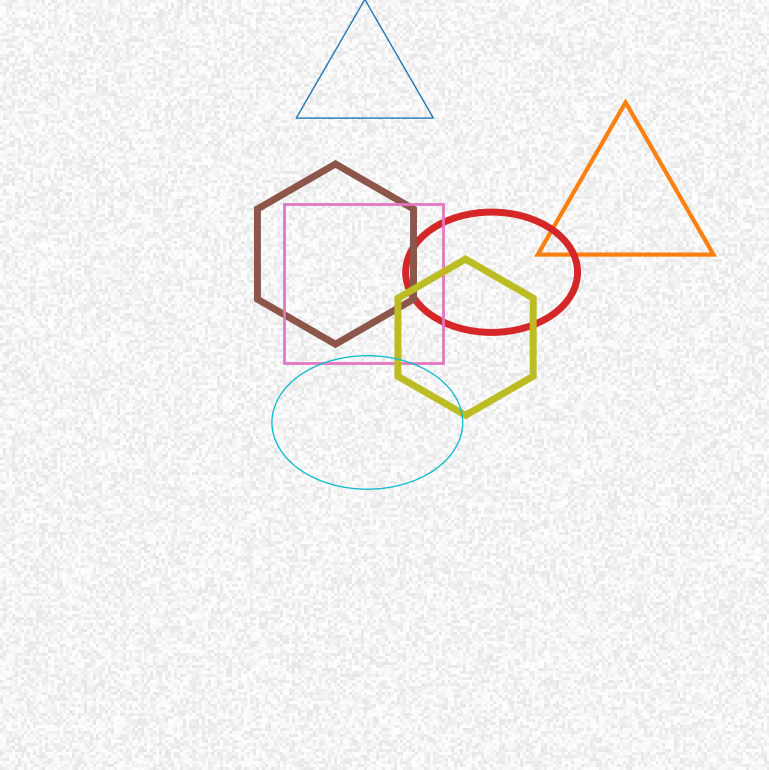[{"shape": "triangle", "thickness": 0.5, "radius": 0.51, "center": [0.474, 0.898]}, {"shape": "triangle", "thickness": 1.5, "radius": 0.66, "center": [0.812, 0.735]}, {"shape": "oval", "thickness": 2.5, "radius": 0.56, "center": [0.638, 0.646]}, {"shape": "hexagon", "thickness": 2.5, "radius": 0.59, "center": [0.436, 0.67]}, {"shape": "square", "thickness": 1, "radius": 0.52, "center": [0.472, 0.632]}, {"shape": "hexagon", "thickness": 2.5, "radius": 0.51, "center": [0.605, 0.562]}, {"shape": "oval", "thickness": 0.5, "radius": 0.62, "center": [0.477, 0.451]}]